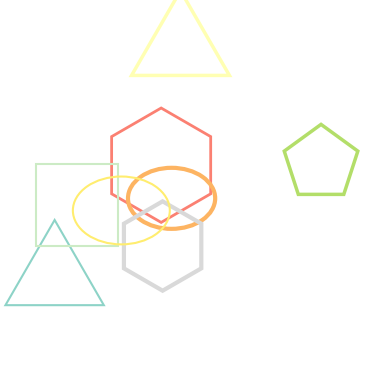[{"shape": "triangle", "thickness": 1.5, "radius": 0.74, "center": [0.142, 0.281]}, {"shape": "triangle", "thickness": 2.5, "radius": 0.73, "center": [0.469, 0.877]}, {"shape": "hexagon", "thickness": 2, "radius": 0.74, "center": [0.419, 0.571]}, {"shape": "oval", "thickness": 3, "radius": 0.57, "center": [0.446, 0.485]}, {"shape": "pentagon", "thickness": 2.5, "radius": 0.5, "center": [0.834, 0.576]}, {"shape": "hexagon", "thickness": 3, "radius": 0.58, "center": [0.422, 0.361]}, {"shape": "square", "thickness": 1.5, "radius": 0.53, "center": [0.2, 0.468]}, {"shape": "oval", "thickness": 1.5, "radius": 0.63, "center": [0.315, 0.453]}]